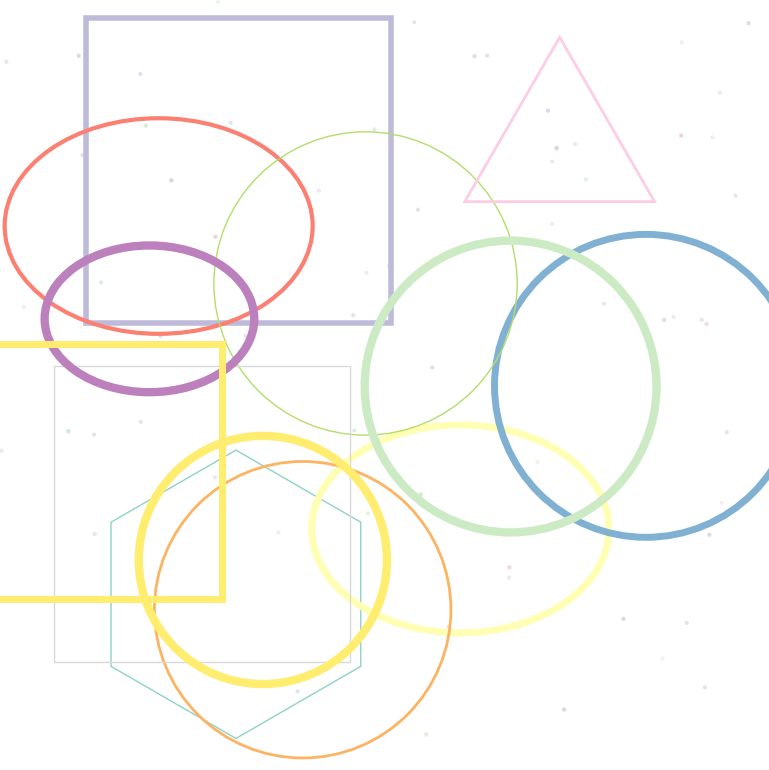[{"shape": "hexagon", "thickness": 0.5, "radius": 0.94, "center": [0.306, 0.228]}, {"shape": "oval", "thickness": 2.5, "radius": 0.96, "center": [0.598, 0.313]}, {"shape": "square", "thickness": 2, "radius": 0.99, "center": [0.31, 0.779]}, {"shape": "oval", "thickness": 1.5, "radius": 1.0, "center": [0.206, 0.706]}, {"shape": "circle", "thickness": 2.5, "radius": 0.98, "center": [0.839, 0.499]}, {"shape": "circle", "thickness": 1, "radius": 0.96, "center": [0.393, 0.208]}, {"shape": "circle", "thickness": 0.5, "radius": 0.98, "center": [0.475, 0.632]}, {"shape": "triangle", "thickness": 1, "radius": 0.71, "center": [0.727, 0.809]}, {"shape": "square", "thickness": 0.5, "radius": 0.96, "center": [0.263, 0.332]}, {"shape": "oval", "thickness": 3, "radius": 0.68, "center": [0.194, 0.586]}, {"shape": "circle", "thickness": 3, "radius": 0.95, "center": [0.663, 0.498]}, {"shape": "circle", "thickness": 3, "radius": 0.81, "center": [0.341, 0.273]}, {"shape": "square", "thickness": 2.5, "radius": 0.83, "center": [0.122, 0.388]}]